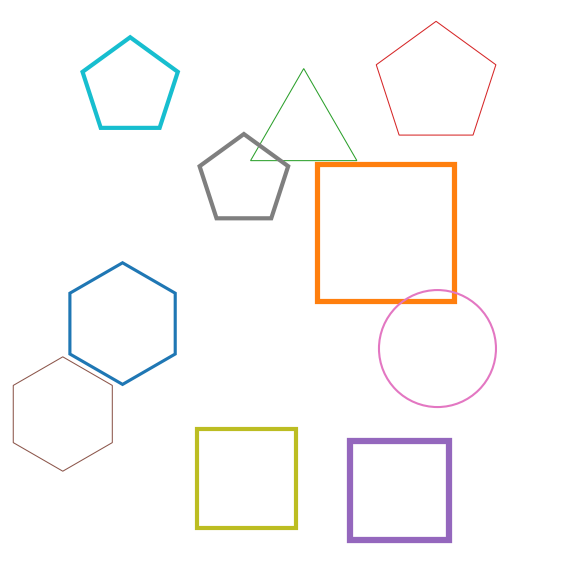[{"shape": "hexagon", "thickness": 1.5, "radius": 0.53, "center": [0.212, 0.439]}, {"shape": "square", "thickness": 2.5, "radius": 0.59, "center": [0.668, 0.597]}, {"shape": "triangle", "thickness": 0.5, "radius": 0.53, "center": [0.526, 0.774]}, {"shape": "pentagon", "thickness": 0.5, "radius": 0.54, "center": [0.755, 0.853]}, {"shape": "square", "thickness": 3, "radius": 0.43, "center": [0.691, 0.15]}, {"shape": "hexagon", "thickness": 0.5, "radius": 0.5, "center": [0.109, 0.282]}, {"shape": "circle", "thickness": 1, "radius": 0.51, "center": [0.758, 0.396]}, {"shape": "pentagon", "thickness": 2, "radius": 0.4, "center": [0.422, 0.686]}, {"shape": "square", "thickness": 2, "radius": 0.43, "center": [0.427, 0.171]}, {"shape": "pentagon", "thickness": 2, "radius": 0.43, "center": [0.225, 0.848]}]